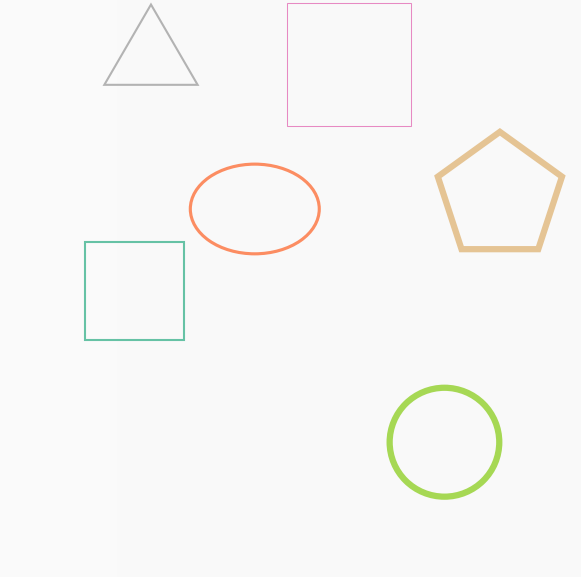[{"shape": "square", "thickness": 1, "radius": 0.43, "center": [0.232, 0.495]}, {"shape": "oval", "thickness": 1.5, "radius": 0.55, "center": [0.438, 0.637]}, {"shape": "square", "thickness": 0.5, "radius": 0.53, "center": [0.6, 0.887]}, {"shape": "circle", "thickness": 3, "radius": 0.47, "center": [0.765, 0.233]}, {"shape": "pentagon", "thickness": 3, "radius": 0.56, "center": [0.86, 0.659]}, {"shape": "triangle", "thickness": 1, "radius": 0.46, "center": [0.26, 0.899]}]